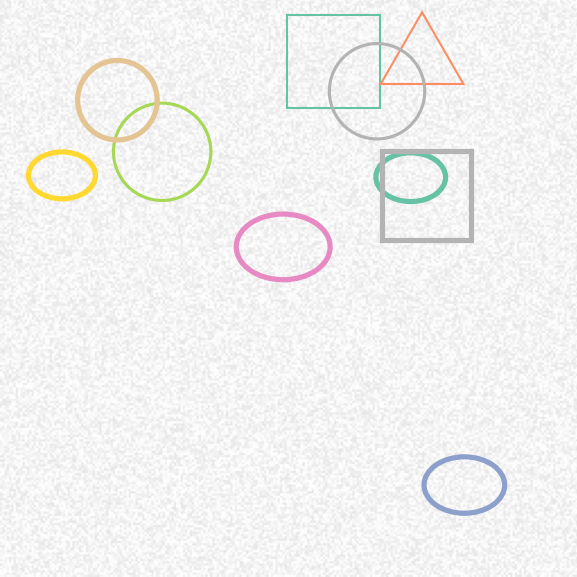[{"shape": "oval", "thickness": 2.5, "radius": 0.3, "center": [0.711, 0.692]}, {"shape": "square", "thickness": 1, "radius": 0.4, "center": [0.578, 0.893]}, {"shape": "triangle", "thickness": 1, "radius": 0.41, "center": [0.731, 0.895]}, {"shape": "oval", "thickness": 2.5, "radius": 0.35, "center": [0.804, 0.159]}, {"shape": "oval", "thickness": 2.5, "radius": 0.41, "center": [0.49, 0.572]}, {"shape": "circle", "thickness": 1.5, "radius": 0.42, "center": [0.281, 0.736]}, {"shape": "oval", "thickness": 2.5, "radius": 0.29, "center": [0.107, 0.695]}, {"shape": "circle", "thickness": 2.5, "radius": 0.34, "center": [0.203, 0.826]}, {"shape": "square", "thickness": 2.5, "radius": 0.39, "center": [0.738, 0.661]}, {"shape": "circle", "thickness": 1.5, "radius": 0.41, "center": [0.653, 0.841]}]